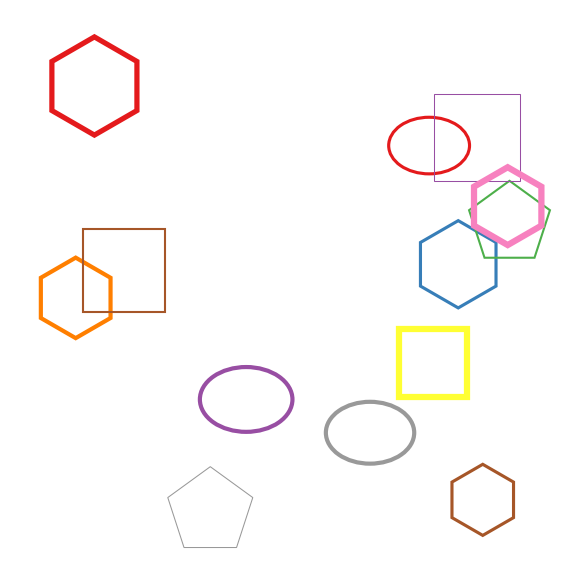[{"shape": "hexagon", "thickness": 2.5, "radius": 0.43, "center": [0.163, 0.85]}, {"shape": "oval", "thickness": 1.5, "radius": 0.35, "center": [0.743, 0.747]}, {"shape": "hexagon", "thickness": 1.5, "radius": 0.38, "center": [0.793, 0.541]}, {"shape": "pentagon", "thickness": 1, "radius": 0.37, "center": [0.882, 0.612]}, {"shape": "oval", "thickness": 2, "radius": 0.4, "center": [0.426, 0.307]}, {"shape": "square", "thickness": 0.5, "radius": 0.37, "center": [0.826, 0.761]}, {"shape": "hexagon", "thickness": 2, "radius": 0.35, "center": [0.131, 0.483]}, {"shape": "square", "thickness": 3, "radius": 0.3, "center": [0.75, 0.371]}, {"shape": "hexagon", "thickness": 1.5, "radius": 0.31, "center": [0.836, 0.134]}, {"shape": "square", "thickness": 1, "radius": 0.36, "center": [0.215, 0.531]}, {"shape": "hexagon", "thickness": 3, "radius": 0.34, "center": [0.879, 0.642]}, {"shape": "pentagon", "thickness": 0.5, "radius": 0.39, "center": [0.364, 0.114]}, {"shape": "oval", "thickness": 2, "radius": 0.38, "center": [0.641, 0.25]}]